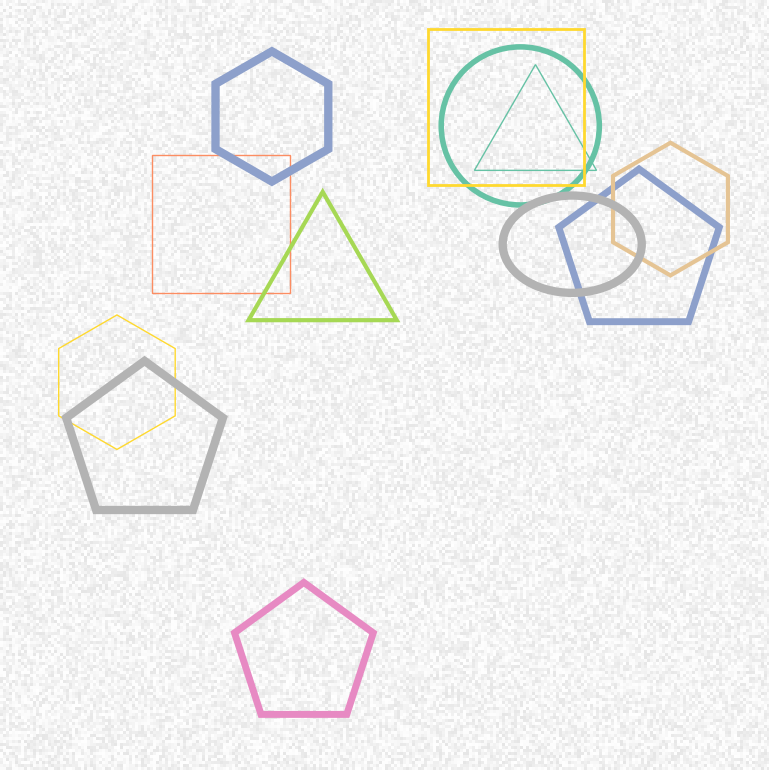[{"shape": "circle", "thickness": 2, "radius": 0.51, "center": [0.676, 0.836]}, {"shape": "triangle", "thickness": 0.5, "radius": 0.46, "center": [0.695, 0.825]}, {"shape": "square", "thickness": 0.5, "radius": 0.45, "center": [0.287, 0.709]}, {"shape": "hexagon", "thickness": 3, "radius": 0.42, "center": [0.353, 0.849]}, {"shape": "pentagon", "thickness": 2.5, "radius": 0.55, "center": [0.83, 0.671]}, {"shape": "pentagon", "thickness": 2.5, "radius": 0.47, "center": [0.395, 0.149]}, {"shape": "triangle", "thickness": 1.5, "radius": 0.56, "center": [0.419, 0.64]}, {"shape": "hexagon", "thickness": 0.5, "radius": 0.44, "center": [0.152, 0.504]}, {"shape": "square", "thickness": 1, "radius": 0.51, "center": [0.657, 0.861]}, {"shape": "hexagon", "thickness": 1.5, "radius": 0.43, "center": [0.871, 0.728]}, {"shape": "pentagon", "thickness": 3, "radius": 0.54, "center": [0.188, 0.424]}, {"shape": "oval", "thickness": 3, "radius": 0.45, "center": [0.743, 0.683]}]